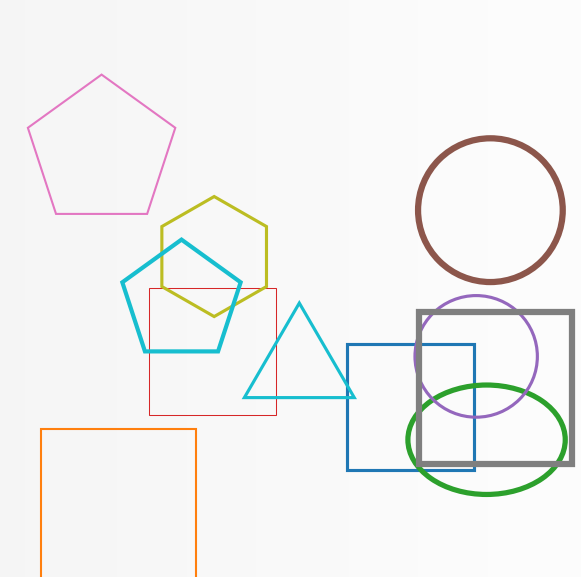[{"shape": "square", "thickness": 1.5, "radius": 0.55, "center": [0.707, 0.294]}, {"shape": "square", "thickness": 1, "radius": 0.67, "center": [0.204, 0.124]}, {"shape": "oval", "thickness": 2.5, "radius": 0.68, "center": [0.837, 0.238]}, {"shape": "square", "thickness": 0.5, "radius": 0.55, "center": [0.366, 0.39]}, {"shape": "circle", "thickness": 1.5, "radius": 0.53, "center": [0.819, 0.382]}, {"shape": "circle", "thickness": 3, "radius": 0.62, "center": [0.844, 0.635]}, {"shape": "pentagon", "thickness": 1, "radius": 0.67, "center": [0.175, 0.737]}, {"shape": "square", "thickness": 3, "radius": 0.66, "center": [0.852, 0.328]}, {"shape": "hexagon", "thickness": 1.5, "radius": 0.52, "center": [0.368, 0.555]}, {"shape": "pentagon", "thickness": 2, "radius": 0.54, "center": [0.312, 0.477]}, {"shape": "triangle", "thickness": 1.5, "radius": 0.55, "center": [0.515, 0.365]}]